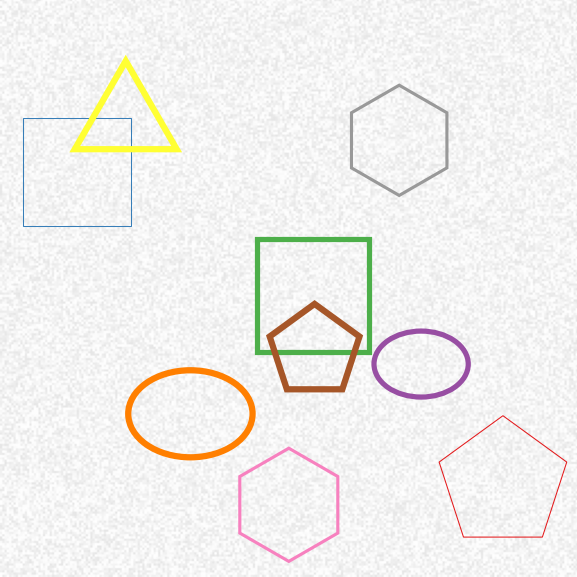[{"shape": "pentagon", "thickness": 0.5, "radius": 0.58, "center": [0.871, 0.163]}, {"shape": "square", "thickness": 0.5, "radius": 0.47, "center": [0.133, 0.701]}, {"shape": "square", "thickness": 2.5, "radius": 0.49, "center": [0.542, 0.487]}, {"shape": "oval", "thickness": 2.5, "radius": 0.41, "center": [0.729, 0.369]}, {"shape": "oval", "thickness": 3, "radius": 0.54, "center": [0.33, 0.283]}, {"shape": "triangle", "thickness": 3, "radius": 0.51, "center": [0.218, 0.792]}, {"shape": "pentagon", "thickness": 3, "radius": 0.41, "center": [0.545, 0.391]}, {"shape": "hexagon", "thickness": 1.5, "radius": 0.49, "center": [0.5, 0.125]}, {"shape": "hexagon", "thickness": 1.5, "radius": 0.48, "center": [0.691, 0.756]}]